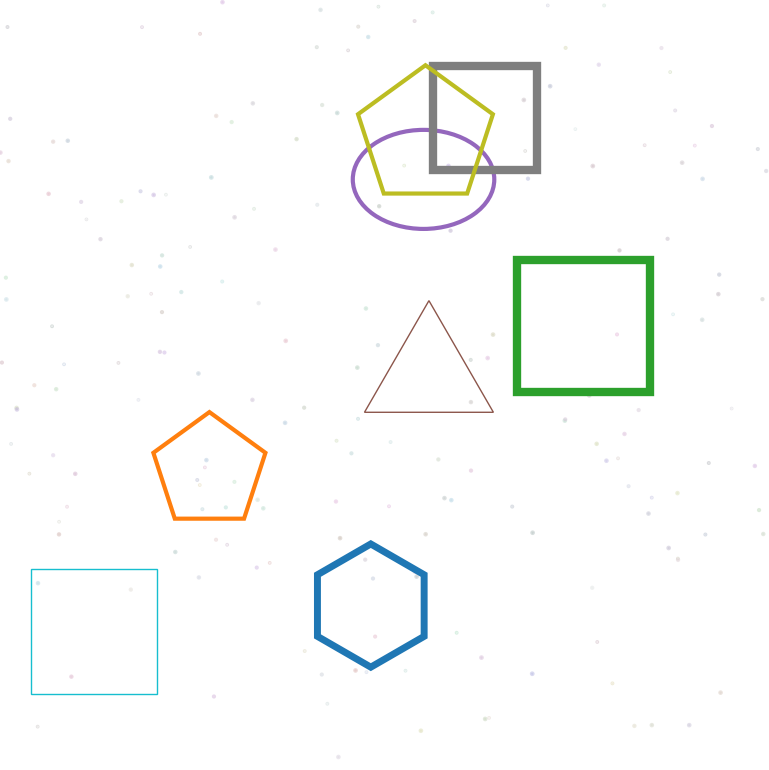[{"shape": "hexagon", "thickness": 2.5, "radius": 0.4, "center": [0.482, 0.214]}, {"shape": "pentagon", "thickness": 1.5, "radius": 0.38, "center": [0.272, 0.388]}, {"shape": "square", "thickness": 3, "radius": 0.43, "center": [0.758, 0.576]}, {"shape": "oval", "thickness": 1.5, "radius": 0.46, "center": [0.55, 0.767]}, {"shape": "triangle", "thickness": 0.5, "radius": 0.48, "center": [0.557, 0.513]}, {"shape": "square", "thickness": 3, "radius": 0.34, "center": [0.629, 0.847]}, {"shape": "pentagon", "thickness": 1.5, "radius": 0.46, "center": [0.553, 0.823]}, {"shape": "square", "thickness": 0.5, "radius": 0.41, "center": [0.122, 0.18]}]